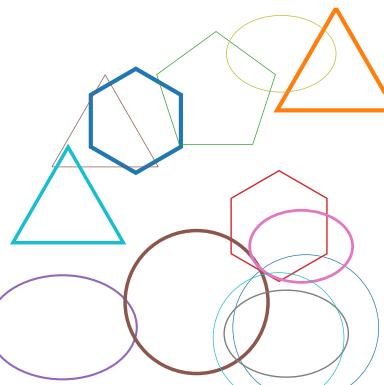[{"shape": "circle", "thickness": 0.5, "radius": 0.95, "center": [0.794, 0.149]}, {"shape": "hexagon", "thickness": 3, "radius": 0.68, "center": [0.353, 0.686]}, {"shape": "triangle", "thickness": 3, "radius": 0.88, "center": [0.873, 0.802]}, {"shape": "pentagon", "thickness": 0.5, "radius": 0.81, "center": [0.561, 0.756]}, {"shape": "hexagon", "thickness": 1, "radius": 0.72, "center": [0.725, 0.413]}, {"shape": "oval", "thickness": 1.5, "radius": 0.97, "center": [0.162, 0.15]}, {"shape": "circle", "thickness": 2.5, "radius": 0.93, "center": [0.511, 0.215]}, {"shape": "triangle", "thickness": 0.5, "radius": 0.8, "center": [0.273, 0.646]}, {"shape": "oval", "thickness": 2, "radius": 0.67, "center": [0.782, 0.36]}, {"shape": "oval", "thickness": 1, "radius": 0.81, "center": [0.743, 0.133]}, {"shape": "oval", "thickness": 0.5, "radius": 0.71, "center": [0.731, 0.86]}, {"shape": "circle", "thickness": 0.5, "radius": 0.85, "center": [0.724, 0.122]}, {"shape": "triangle", "thickness": 2.5, "radius": 0.83, "center": [0.177, 0.452]}]